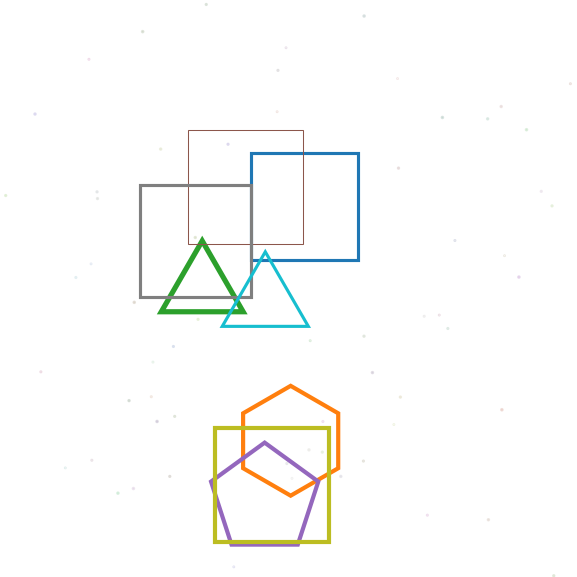[{"shape": "square", "thickness": 1.5, "radius": 0.47, "center": [0.527, 0.642]}, {"shape": "hexagon", "thickness": 2, "radius": 0.48, "center": [0.503, 0.236]}, {"shape": "triangle", "thickness": 2.5, "radius": 0.41, "center": [0.35, 0.5]}, {"shape": "pentagon", "thickness": 2, "radius": 0.49, "center": [0.458, 0.135]}, {"shape": "square", "thickness": 0.5, "radius": 0.49, "center": [0.425, 0.675]}, {"shape": "square", "thickness": 1.5, "radius": 0.48, "center": [0.338, 0.582]}, {"shape": "square", "thickness": 2, "radius": 0.49, "center": [0.471, 0.159]}, {"shape": "triangle", "thickness": 1.5, "radius": 0.43, "center": [0.459, 0.477]}]